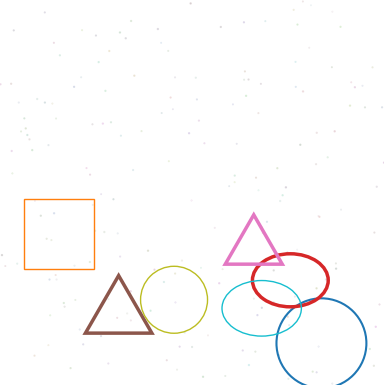[{"shape": "circle", "thickness": 1.5, "radius": 0.58, "center": [0.835, 0.108]}, {"shape": "square", "thickness": 1, "radius": 0.45, "center": [0.153, 0.393]}, {"shape": "oval", "thickness": 2.5, "radius": 0.49, "center": [0.754, 0.272]}, {"shape": "triangle", "thickness": 2.5, "radius": 0.5, "center": [0.308, 0.185]}, {"shape": "triangle", "thickness": 2.5, "radius": 0.43, "center": [0.659, 0.357]}, {"shape": "circle", "thickness": 1, "radius": 0.43, "center": [0.452, 0.221]}, {"shape": "oval", "thickness": 1, "radius": 0.52, "center": [0.68, 0.199]}]